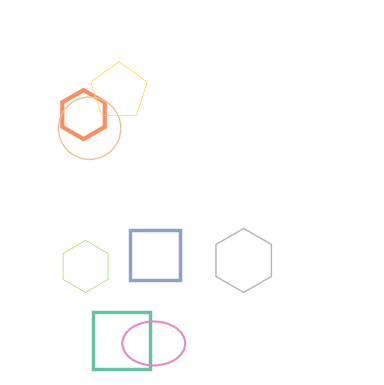[{"shape": "square", "thickness": 2.5, "radius": 0.37, "center": [0.316, 0.116]}, {"shape": "hexagon", "thickness": 3, "radius": 0.32, "center": [0.217, 0.702]}, {"shape": "square", "thickness": 2.5, "radius": 0.33, "center": [0.403, 0.338]}, {"shape": "oval", "thickness": 1.5, "radius": 0.41, "center": [0.399, 0.108]}, {"shape": "hexagon", "thickness": 0.5, "radius": 0.34, "center": [0.222, 0.308]}, {"shape": "pentagon", "thickness": 0.5, "radius": 0.39, "center": [0.309, 0.763]}, {"shape": "circle", "thickness": 1, "radius": 0.41, "center": [0.233, 0.667]}, {"shape": "hexagon", "thickness": 1, "radius": 0.42, "center": [0.633, 0.324]}]